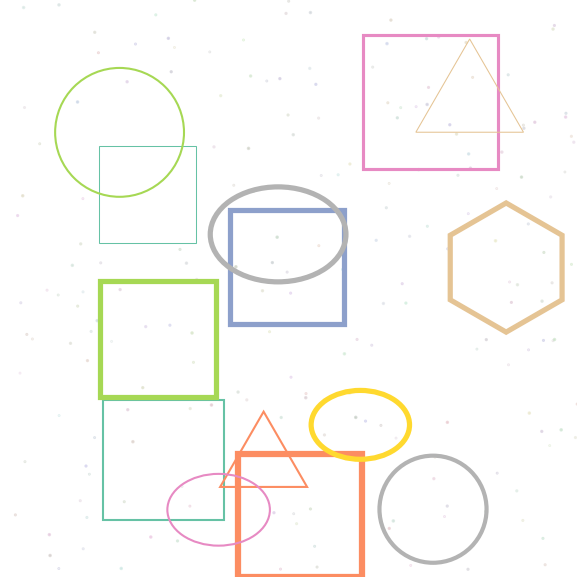[{"shape": "square", "thickness": 0.5, "radius": 0.42, "center": [0.256, 0.663]}, {"shape": "square", "thickness": 1, "radius": 0.52, "center": [0.284, 0.203]}, {"shape": "square", "thickness": 3, "radius": 0.53, "center": [0.519, 0.107]}, {"shape": "triangle", "thickness": 1, "radius": 0.43, "center": [0.456, 0.199]}, {"shape": "square", "thickness": 2.5, "radius": 0.49, "center": [0.497, 0.537]}, {"shape": "oval", "thickness": 1, "radius": 0.44, "center": [0.379, 0.116]}, {"shape": "square", "thickness": 1.5, "radius": 0.58, "center": [0.745, 0.823]}, {"shape": "circle", "thickness": 1, "radius": 0.56, "center": [0.207, 0.77]}, {"shape": "square", "thickness": 2.5, "radius": 0.5, "center": [0.274, 0.412]}, {"shape": "oval", "thickness": 2.5, "radius": 0.43, "center": [0.624, 0.263]}, {"shape": "triangle", "thickness": 0.5, "radius": 0.54, "center": [0.813, 0.824]}, {"shape": "hexagon", "thickness": 2.5, "radius": 0.56, "center": [0.876, 0.536]}, {"shape": "oval", "thickness": 2.5, "radius": 0.59, "center": [0.482, 0.593]}, {"shape": "circle", "thickness": 2, "radius": 0.46, "center": [0.75, 0.117]}]